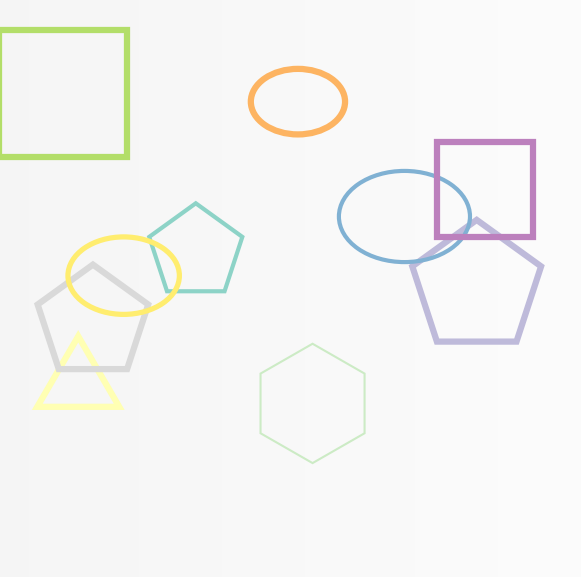[{"shape": "pentagon", "thickness": 2, "radius": 0.42, "center": [0.337, 0.563]}, {"shape": "triangle", "thickness": 3, "radius": 0.41, "center": [0.135, 0.335]}, {"shape": "pentagon", "thickness": 3, "radius": 0.58, "center": [0.82, 0.502]}, {"shape": "oval", "thickness": 2, "radius": 0.56, "center": [0.696, 0.624]}, {"shape": "oval", "thickness": 3, "radius": 0.41, "center": [0.513, 0.823]}, {"shape": "square", "thickness": 3, "radius": 0.55, "center": [0.109, 0.837]}, {"shape": "pentagon", "thickness": 3, "radius": 0.5, "center": [0.16, 0.441]}, {"shape": "square", "thickness": 3, "radius": 0.41, "center": [0.835, 0.67]}, {"shape": "hexagon", "thickness": 1, "radius": 0.52, "center": [0.538, 0.301]}, {"shape": "oval", "thickness": 2.5, "radius": 0.48, "center": [0.213, 0.522]}]